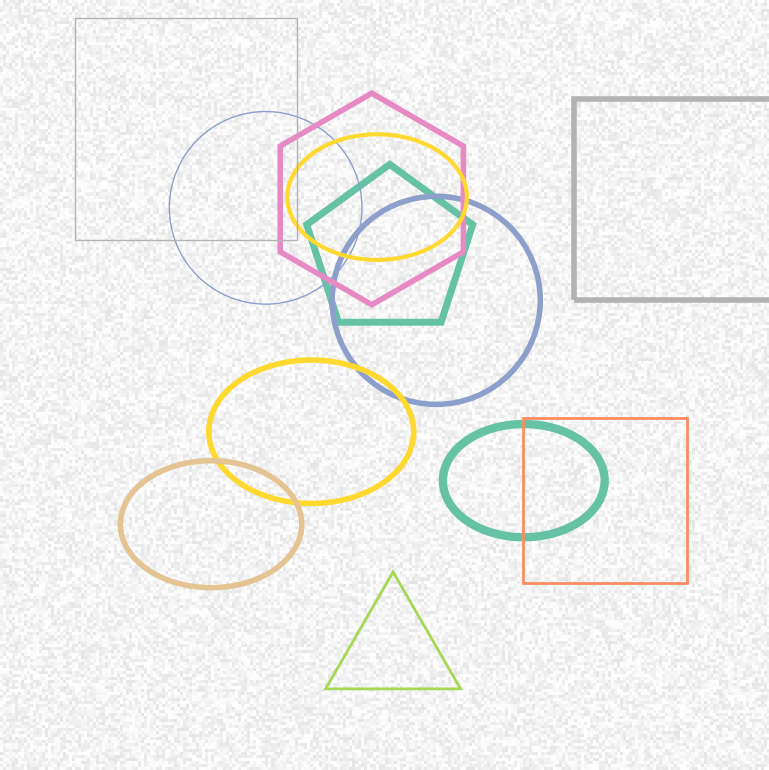[{"shape": "pentagon", "thickness": 2.5, "radius": 0.57, "center": [0.506, 0.673]}, {"shape": "oval", "thickness": 3, "radius": 0.53, "center": [0.68, 0.376]}, {"shape": "square", "thickness": 1, "radius": 0.53, "center": [0.786, 0.35]}, {"shape": "circle", "thickness": 0.5, "radius": 0.63, "center": [0.345, 0.73]}, {"shape": "circle", "thickness": 2, "radius": 0.68, "center": [0.567, 0.61]}, {"shape": "hexagon", "thickness": 2, "radius": 0.69, "center": [0.483, 0.742]}, {"shape": "triangle", "thickness": 1, "radius": 0.51, "center": [0.511, 0.156]}, {"shape": "oval", "thickness": 1.5, "radius": 0.58, "center": [0.49, 0.744]}, {"shape": "oval", "thickness": 2, "radius": 0.67, "center": [0.404, 0.439]}, {"shape": "oval", "thickness": 2, "radius": 0.59, "center": [0.274, 0.319]}, {"shape": "square", "thickness": 0.5, "radius": 0.72, "center": [0.241, 0.832]}, {"shape": "square", "thickness": 2, "radius": 0.65, "center": [0.876, 0.741]}]